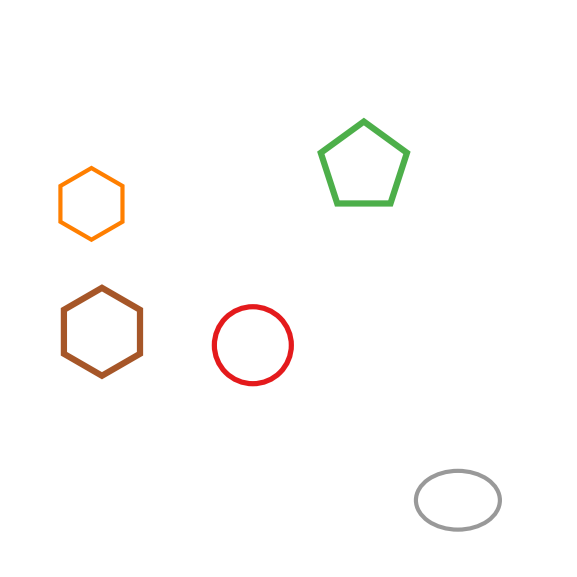[{"shape": "circle", "thickness": 2.5, "radius": 0.33, "center": [0.438, 0.401]}, {"shape": "pentagon", "thickness": 3, "radius": 0.39, "center": [0.63, 0.71]}, {"shape": "hexagon", "thickness": 2, "radius": 0.31, "center": [0.158, 0.646]}, {"shape": "hexagon", "thickness": 3, "radius": 0.38, "center": [0.177, 0.425]}, {"shape": "oval", "thickness": 2, "radius": 0.36, "center": [0.793, 0.133]}]